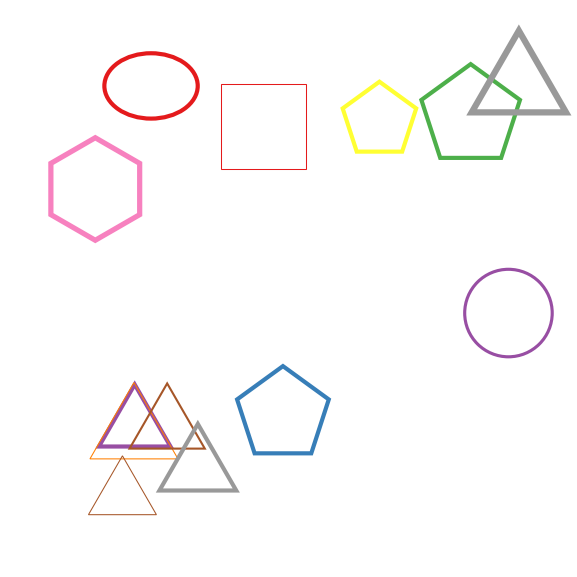[{"shape": "square", "thickness": 0.5, "radius": 0.37, "center": [0.456, 0.78]}, {"shape": "oval", "thickness": 2, "radius": 0.4, "center": [0.262, 0.85]}, {"shape": "pentagon", "thickness": 2, "radius": 0.42, "center": [0.49, 0.282]}, {"shape": "pentagon", "thickness": 2, "radius": 0.45, "center": [0.815, 0.798]}, {"shape": "triangle", "thickness": 2, "radius": 0.36, "center": [0.233, 0.262]}, {"shape": "circle", "thickness": 1.5, "radius": 0.38, "center": [0.88, 0.457]}, {"shape": "triangle", "thickness": 0.5, "radius": 0.44, "center": [0.232, 0.249]}, {"shape": "pentagon", "thickness": 2, "radius": 0.33, "center": [0.657, 0.791]}, {"shape": "triangle", "thickness": 0.5, "radius": 0.34, "center": [0.212, 0.142]}, {"shape": "triangle", "thickness": 1, "radius": 0.38, "center": [0.289, 0.26]}, {"shape": "hexagon", "thickness": 2.5, "radius": 0.44, "center": [0.165, 0.672]}, {"shape": "triangle", "thickness": 3, "radius": 0.47, "center": [0.898, 0.852]}, {"shape": "triangle", "thickness": 2, "radius": 0.38, "center": [0.343, 0.188]}]